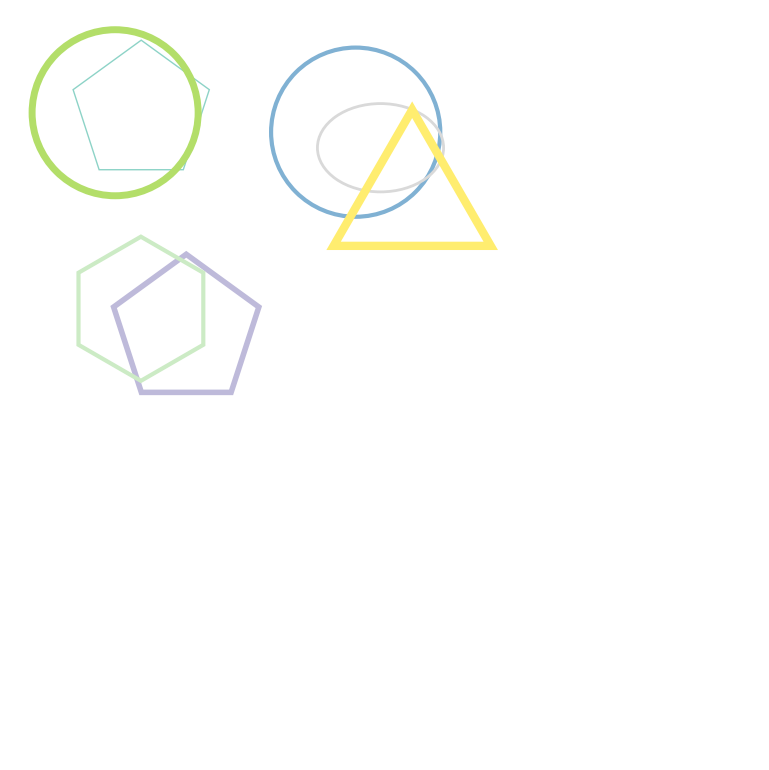[{"shape": "pentagon", "thickness": 0.5, "radius": 0.46, "center": [0.183, 0.855]}, {"shape": "pentagon", "thickness": 2, "radius": 0.5, "center": [0.242, 0.571]}, {"shape": "circle", "thickness": 1.5, "radius": 0.55, "center": [0.462, 0.828]}, {"shape": "circle", "thickness": 2.5, "radius": 0.54, "center": [0.15, 0.854]}, {"shape": "oval", "thickness": 1, "radius": 0.41, "center": [0.494, 0.808]}, {"shape": "hexagon", "thickness": 1.5, "radius": 0.47, "center": [0.183, 0.599]}, {"shape": "triangle", "thickness": 3, "radius": 0.59, "center": [0.535, 0.74]}]